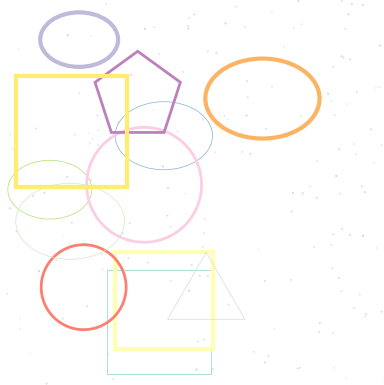[{"shape": "square", "thickness": 0.5, "radius": 0.68, "center": [0.413, 0.164]}, {"shape": "square", "thickness": 3, "radius": 0.63, "center": [0.426, 0.219]}, {"shape": "oval", "thickness": 3, "radius": 0.51, "center": [0.206, 0.897]}, {"shape": "circle", "thickness": 2, "radius": 0.55, "center": [0.217, 0.254]}, {"shape": "oval", "thickness": 0.5, "radius": 0.63, "center": [0.426, 0.647]}, {"shape": "oval", "thickness": 3, "radius": 0.74, "center": [0.682, 0.744]}, {"shape": "oval", "thickness": 0.5, "radius": 0.55, "center": [0.129, 0.507]}, {"shape": "circle", "thickness": 2, "radius": 0.75, "center": [0.374, 0.52]}, {"shape": "triangle", "thickness": 0.5, "radius": 0.58, "center": [0.536, 0.229]}, {"shape": "pentagon", "thickness": 2, "radius": 0.58, "center": [0.358, 0.75]}, {"shape": "oval", "thickness": 0.5, "radius": 0.71, "center": [0.182, 0.425]}, {"shape": "square", "thickness": 3, "radius": 0.72, "center": [0.186, 0.658]}]